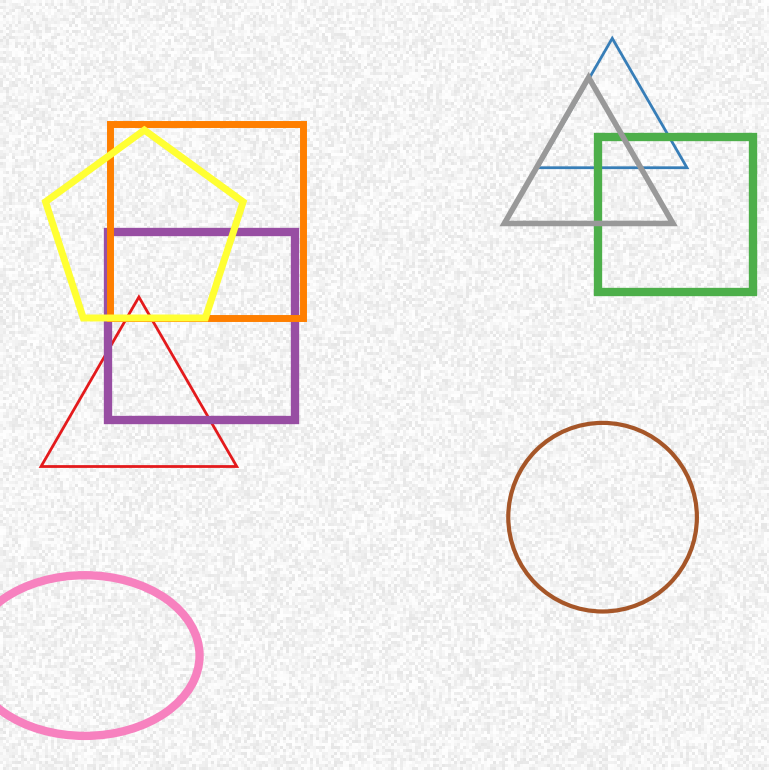[{"shape": "triangle", "thickness": 1, "radius": 0.73, "center": [0.18, 0.468]}, {"shape": "triangle", "thickness": 1, "radius": 0.56, "center": [0.795, 0.838]}, {"shape": "square", "thickness": 3, "radius": 0.5, "center": [0.878, 0.721]}, {"shape": "square", "thickness": 3, "radius": 0.61, "center": [0.261, 0.577]}, {"shape": "square", "thickness": 2.5, "radius": 0.63, "center": [0.268, 0.714]}, {"shape": "pentagon", "thickness": 2.5, "radius": 0.67, "center": [0.187, 0.696]}, {"shape": "circle", "thickness": 1.5, "radius": 0.61, "center": [0.783, 0.328]}, {"shape": "oval", "thickness": 3, "radius": 0.75, "center": [0.11, 0.149]}, {"shape": "triangle", "thickness": 2, "radius": 0.63, "center": [0.764, 0.773]}]